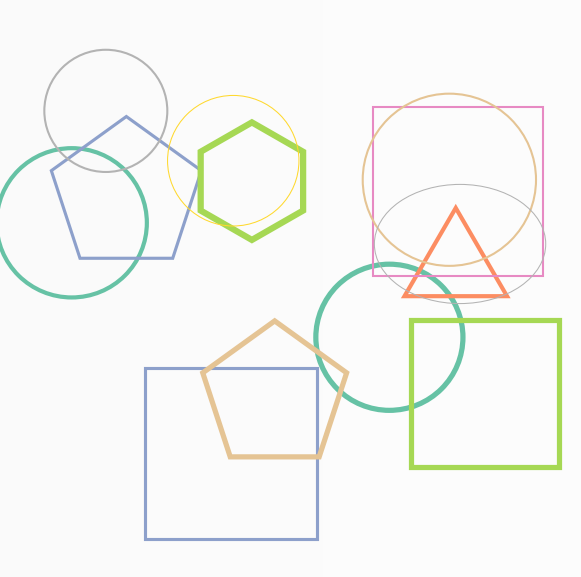[{"shape": "circle", "thickness": 2.5, "radius": 0.63, "center": [0.67, 0.415]}, {"shape": "circle", "thickness": 2, "radius": 0.65, "center": [0.123, 0.613]}, {"shape": "triangle", "thickness": 2, "radius": 0.51, "center": [0.784, 0.537]}, {"shape": "square", "thickness": 1.5, "radius": 0.74, "center": [0.397, 0.214]}, {"shape": "pentagon", "thickness": 1.5, "radius": 0.68, "center": [0.217, 0.662]}, {"shape": "square", "thickness": 1, "radius": 0.73, "center": [0.788, 0.667]}, {"shape": "hexagon", "thickness": 3, "radius": 0.51, "center": [0.433, 0.685]}, {"shape": "square", "thickness": 2.5, "radius": 0.64, "center": [0.834, 0.317]}, {"shape": "circle", "thickness": 0.5, "radius": 0.57, "center": [0.401, 0.721]}, {"shape": "pentagon", "thickness": 2.5, "radius": 0.65, "center": [0.473, 0.313]}, {"shape": "circle", "thickness": 1, "radius": 0.75, "center": [0.773, 0.688]}, {"shape": "oval", "thickness": 0.5, "radius": 0.74, "center": [0.791, 0.577]}, {"shape": "circle", "thickness": 1, "radius": 0.53, "center": [0.182, 0.807]}]